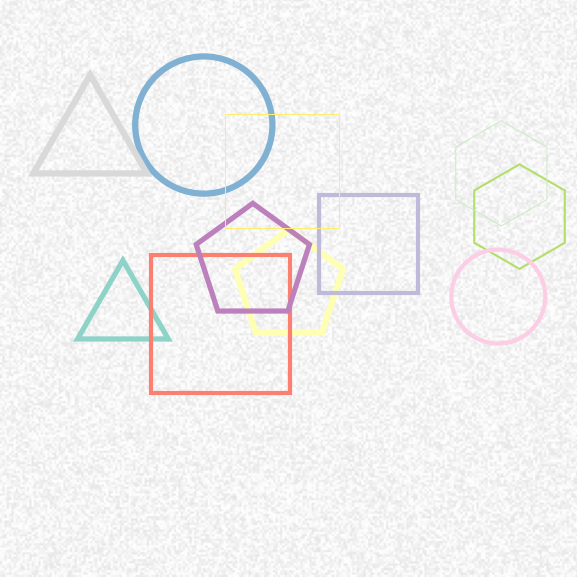[{"shape": "triangle", "thickness": 2.5, "radius": 0.45, "center": [0.213, 0.458]}, {"shape": "pentagon", "thickness": 3, "radius": 0.49, "center": [0.5, 0.503]}, {"shape": "square", "thickness": 2, "radius": 0.43, "center": [0.638, 0.577]}, {"shape": "square", "thickness": 2, "radius": 0.6, "center": [0.382, 0.438]}, {"shape": "circle", "thickness": 3, "radius": 0.59, "center": [0.353, 0.783]}, {"shape": "hexagon", "thickness": 1, "radius": 0.45, "center": [0.9, 0.624]}, {"shape": "circle", "thickness": 2, "radius": 0.41, "center": [0.863, 0.486]}, {"shape": "triangle", "thickness": 3, "radius": 0.57, "center": [0.156, 0.756]}, {"shape": "pentagon", "thickness": 2.5, "radius": 0.52, "center": [0.438, 0.544]}, {"shape": "hexagon", "thickness": 0.5, "radius": 0.46, "center": [0.868, 0.699]}, {"shape": "square", "thickness": 0.5, "radius": 0.49, "center": [0.489, 0.702]}]